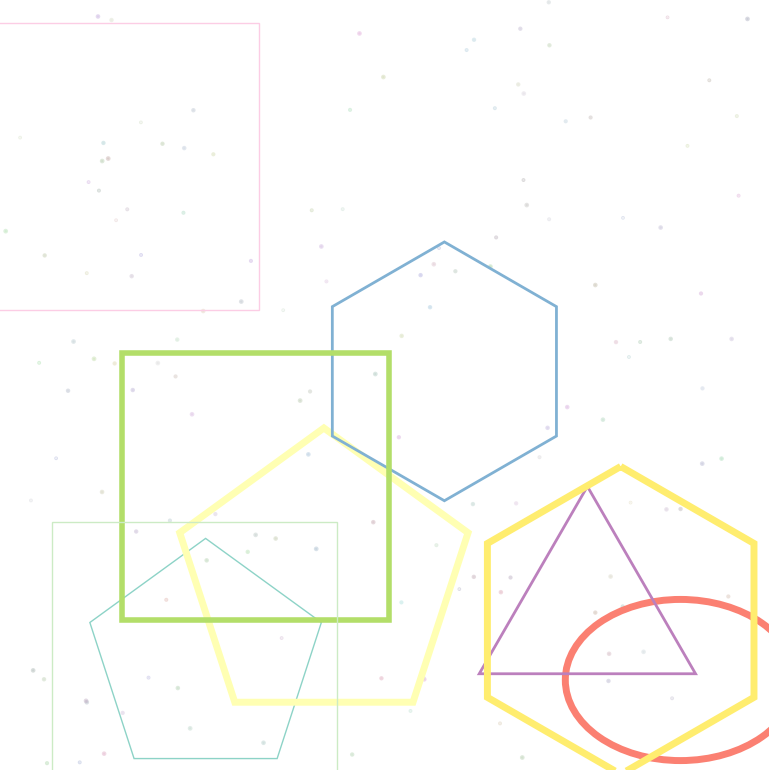[{"shape": "pentagon", "thickness": 0.5, "radius": 0.79, "center": [0.267, 0.143]}, {"shape": "pentagon", "thickness": 2.5, "radius": 0.98, "center": [0.421, 0.247]}, {"shape": "oval", "thickness": 2.5, "radius": 0.75, "center": [0.884, 0.117]}, {"shape": "hexagon", "thickness": 1, "radius": 0.84, "center": [0.577, 0.518]}, {"shape": "square", "thickness": 2, "radius": 0.87, "center": [0.332, 0.368]}, {"shape": "square", "thickness": 0.5, "radius": 0.93, "center": [0.15, 0.784]}, {"shape": "triangle", "thickness": 1, "radius": 0.81, "center": [0.763, 0.206]}, {"shape": "square", "thickness": 0.5, "radius": 0.93, "center": [0.252, 0.137]}, {"shape": "hexagon", "thickness": 2.5, "radius": 1.0, "center": [0.806, 0.194]}]